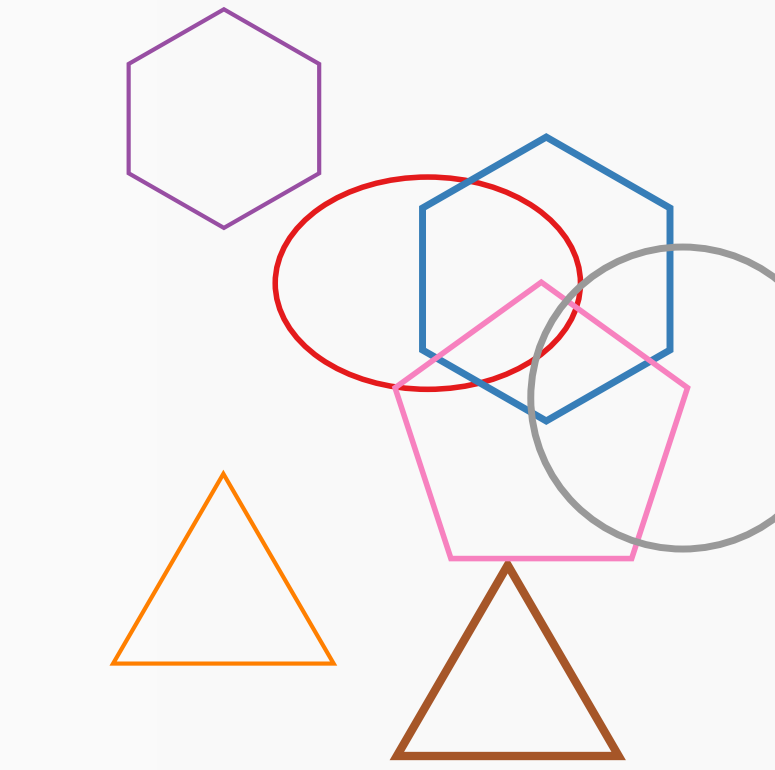[{"shape": "oval", "thickness": 2, "radius": 0.98, "center": [0.552, 0.632]}, {"shape": "hexagon", "thickness": 2.5, "radius": 0.92, "center": [0.705, 0.638]}, {"shape": "hexagon", "thickness": 1.5, "radius": 0.71, "center": [0.289, 0.846]}, {"shape": "triangle", "thickness": 1.5, "radius": 0.82, "center": [0.288, 0.22]}, {"shape": "triangle", "thickness": 3, "radius": 0.83, "center": [0.655, 0.101]}, {"shape": "pentagon", "thickness": 2, "radius": 0.99, "center": [0.698, 0.435]}, {"shape": "circle", "thickness": 2.5, "radius": 0.98, "center": [0.881, 0.483]}]